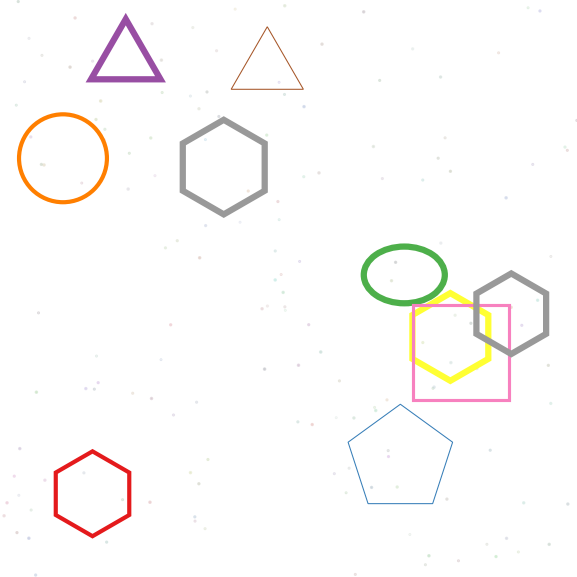[{"shape": "hexagon", "thickness": 2, "radius": 0.37, "center": [0.16, 0.144]}, {"shape": "pentagon", "thickness": 0.5, "radius": 0.48, "center": [0.693, 0.204]}, {"shape": "oval", "thickness": 3, "radius": 0.35, "center": [0.7, 0.523]}, {"shape": "triangle", "thickness": 3, "radius": 0.35, "center": [0.218, 0.897]}, {"shape": "circle", "thickness": 2, "radius": 0.38, "center": [0.109, 0.725]}, {"shape": "hexagon", "thickness": 3, "radius": 0.38, "center": [0.78, 0.416]}, {"shape": "triangle", "thickness": 0.5, "radius": 0.36, "center": [0.463, 0.881]}, {"shape": "square", "thickness": 1.5, "radius": 0.41, "center": [0.799, 0.388]}, {"shape": "hexagon", "thickness": 3, "radius": 0.41, "center": [0.387, 0.71]}, {"shape": "hexagon", "thickness": 3, "radius": 0.35, "center": [0.885, 0.456]}]